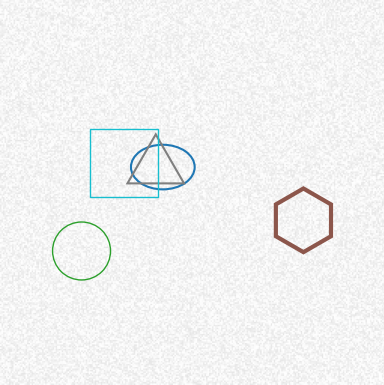[{"shape": "oval", "thickness": 1.5, "radius": 0.41, "center": [0.423, 0.566]}, {"shape": "circle", "thickness": 1, "radius": 0.38, "center": [0.212, 0.348]}, {"shape": "hexagon", "thickness": 3, "radius": 0.41, "center": [0.788, 0.428]}, {"shape": "triangle", "thickness": 1.5, "radius": 0.42, "center": [0.405, 0.566]}, {"shape": "square", "thickness": 1, "radius": 0.44, "center": [0.321, 0.575]}]